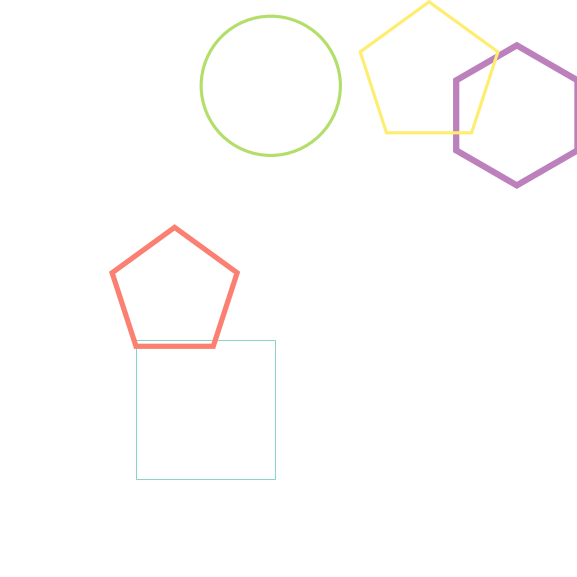[{"shape": "square", "thickness": 0.5, "radius": 0.6, "center": [0.356, 0.29]}, {"shape": "pentagon", "thickness": 2.5, "radius": 0.57, "center": [0.302, 0.492]}, {"shape": "circle", "thickness": 1.5, "radius": 0.6, "center": [0.469, 0.851]}, {"shape": "hexagon", "thickness": 3, "radius": 0.61, "center": [0.895, 0.799]}, {"shape": "pentagon", "thickness": 1.5, "radius": 0.63, "center": [0.743, 0.871]}]